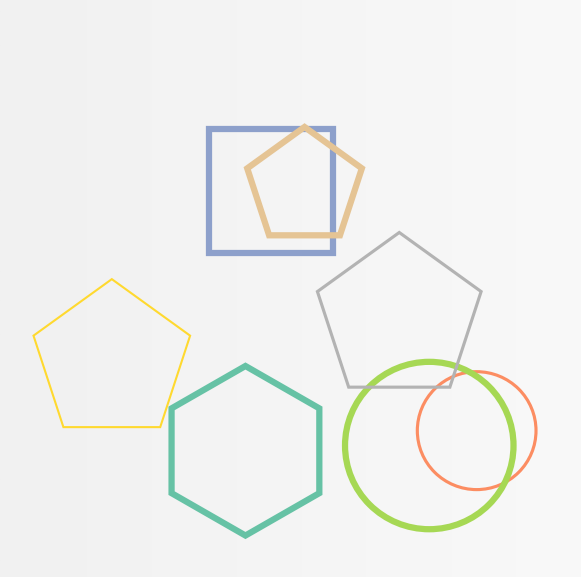[{"shape": "hexagon", "thickness": 3, "radius": 0.73, "center": [0.422, 0.219]}, {"shape": "circle", "thickness": 1.5, "radius": 0.51, "center": [0.82, 0.253]}, {"shape": "square", "thickness": 3, "radius": 0.53, "center": [0.467, 0.668]}, {"shape": "circle", "thickness": 3, "radius": 0.72, "center": [0.739, 0.228]}, {"shape": "pentagon", "thickness": 1, "radius": 0.71, "center": [0.192, 0.374]}, {"shape": "pentagon", "thickness": 3, "radius": 0.52, "center": [0.524, 0.676]}, {"shape": "pentagon", "thickness": 1.5, "radius": 0.74, "center": [0.687, 0.449]}]